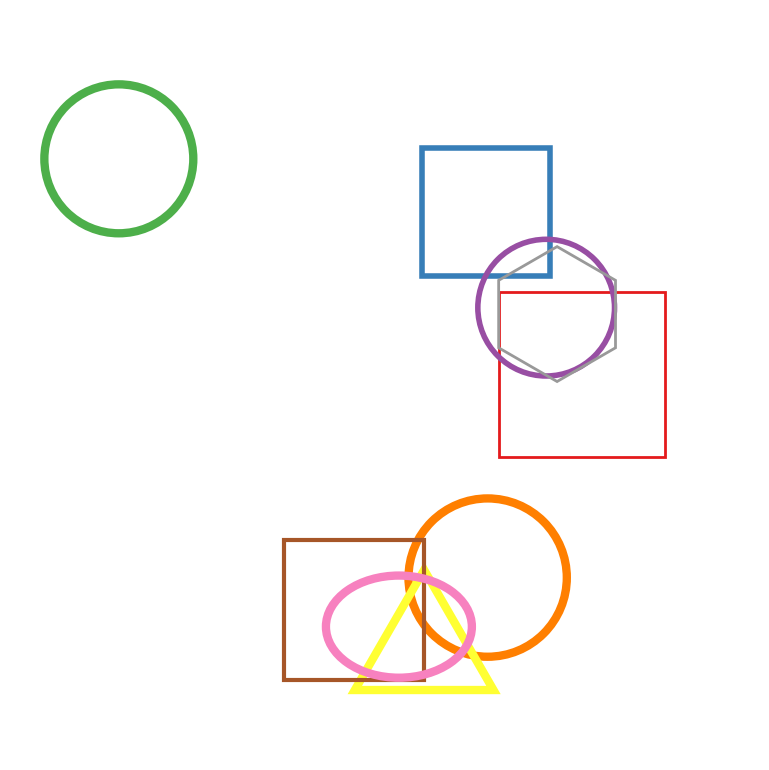[{"shape": "square", "thickness": 1, "radius": 0.54, "center": [0.755, 0.514]}, {"shape": "square", "thickness": 2, "radius": 0.42, "center": [0.631, 0.724]}, {"shape": "circle", "thickness": 3, "radius": 0.48, "center": [0.154, 0.794]}, {"shape": "circle", "thickness": 2, "radius": 0.44, "center": [0.709, 0.6]}, {"shape": "circle", "thickness": 3, "radius": 0.51, "center": [0.633, 0.25]}, {"shape": "triangle", "thickness": 3, "radius": 0.52, "center": [0.551, 0.156]}, {"shape": "square", "thickness": 1.5, "radius": 0.45, "center": [0.459, 0.208]}, {"shape": "oval", "thickness": 3, "radius": 0.47, "center": [0.518, 0.186]}, {"shape": "hexagon", "thickness": 1, "radius": 0.44, "center": [0.723, 0.592]}]